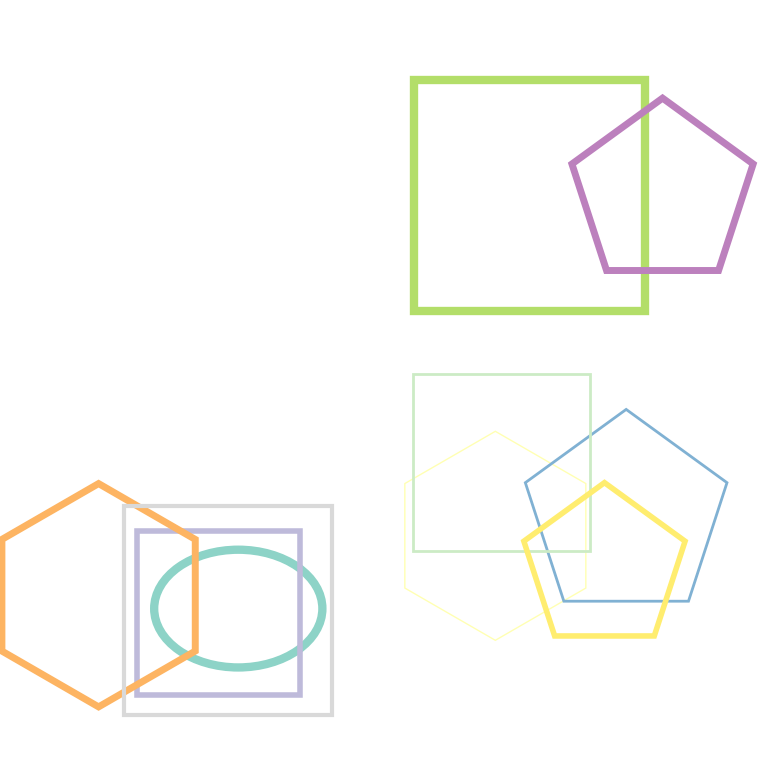[{"shape": "oval", "thickness": 3, "radius": 0.55, "center": [0.309, 0.21]}, {"shape": "hexagon", "thickness": 0.5, "radius": 0.68, "center": [0.643, 0.304]}, {"shape": "square", "thickness": 2, "radius": 0.53, "center": [0.284, 0.204]}, {"shape": "pentagon", "thickness": 1, "radius": 0.69, "center": [0.813, 0.331]}, {"shape": "hexagon", "thickness": 2.5, "radius": 0.72, "center": [0.128, 0.227]}, {"shape": "square", "thickness": 3, "radius": 0.75, "center": [0.687, 0.746]}, {"shape": "square", "thickness": 1.5, "radius": 0.68, "center": [0.296, 0.207]}, {"shape": "pentagon", "thickness": 2.5, "radius": 0.62, "center": [0.86, 0.749]}, {"shape": "square", "thickness": 1, "radius": 0.57, "center": [0.652, 0.4]}, {"shape": "pentagon", "thickness": 2, "radius": 0.55, "center": [0.785, 0.263]}]